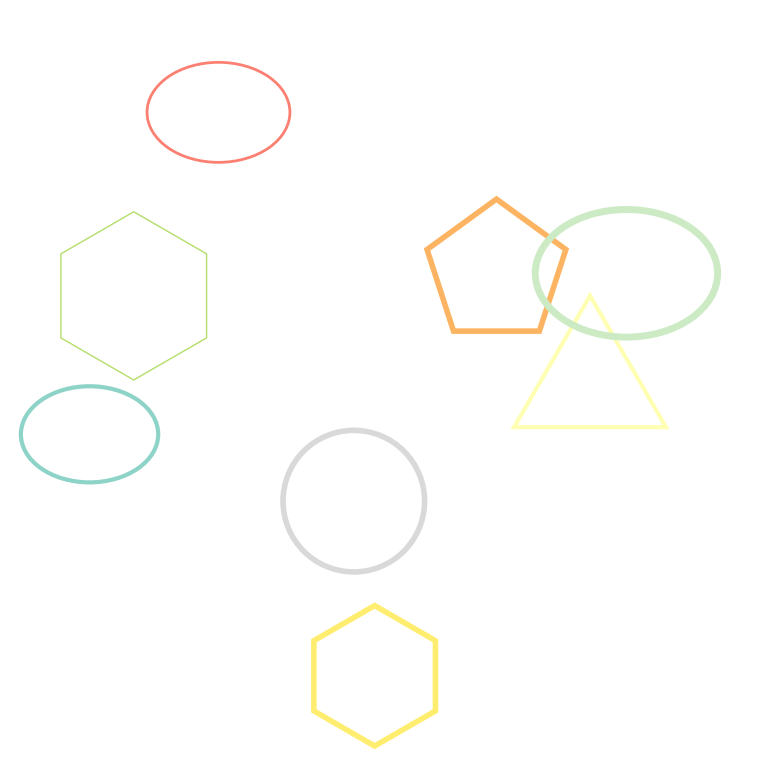[{"shape": "oval", "thickness": 1.5, "radius": 0.45, "center": [0.116, 0.436]}, {"shape": "triangle", "thickness": 1.5, "radius": 0.57, "center": [0.766, 0.502]}, {"shape": "oval", "thickness": 1, "radius": 0.46, "center": [0.284, 0.854]}, {"shape": "pentagon", "thickness": 2, "radius": 0.47, "center": [0.645, 0.647]}, {"shape": "hexagon", "thickness": 0.5, "radius": 0.55, "center": [0.174, 0.616]}, {"shape": "circle", "thickness": 2, "radius": 0.46, "center": [0.459, 0.349]}, {"shape": "oval", "thickness": 2.5, "radius": 0.59, "center": [0.814, 0.645]}, {"shape": "hexagon", "thickness": 2, "radius": 0.46, "center": [0.487, 0.122]}]